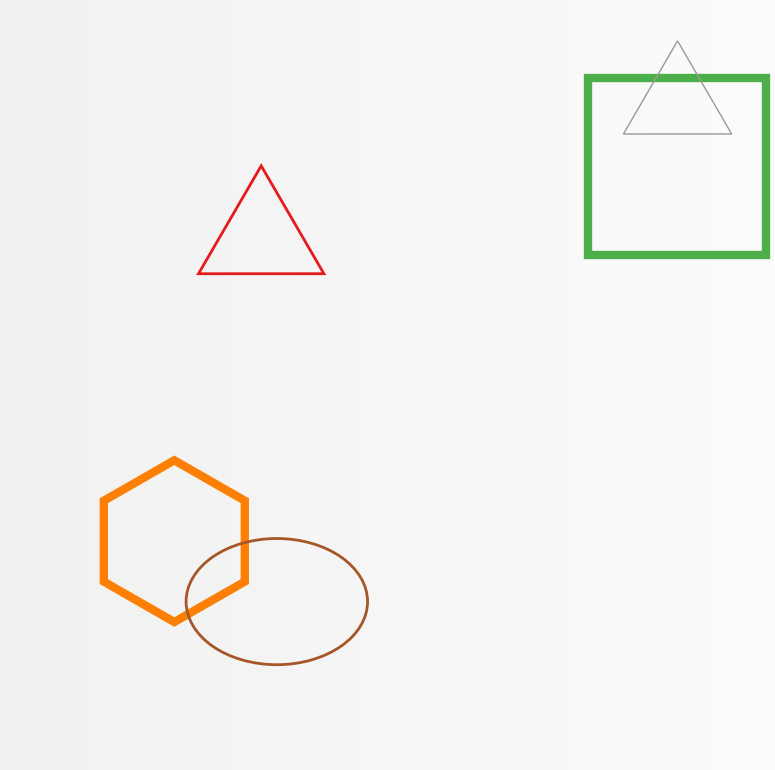[{"shape": "triangle", "thickness": 1, "radius": 0.47, "center": [0.337, 0.691]}, {"shape": "square", "thickness": 3, "radius": 0.58, "center": [0.873, 0.784]}, {"shape": "hexagon", "thickness": 3, "radius": 0.53, "center": [0.225, 0.297]}, {"shape": "oval", "thickness": 1, "radius": 0.59, "center": [0.357, 0.219]}, {"shape": "triangle", "thickness": 0.5, "radius": 0.4, "center": [0.874, 0.866]}]